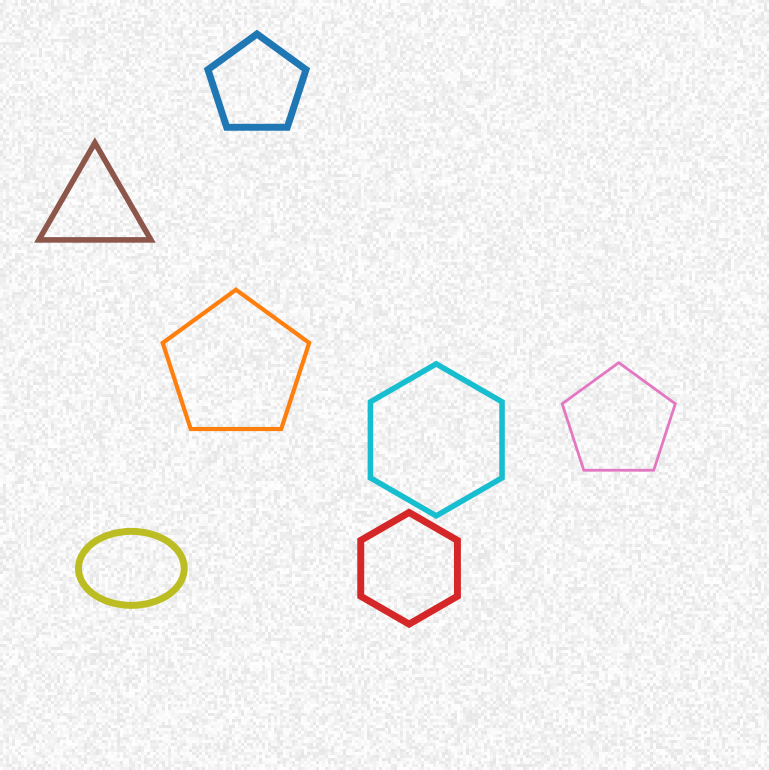[{"shape": "pentagon", "thickness": 2.5, "radius": 0.33, "center": [0.334, 0.889]}, {"shape": "pentagon", "thickness": 1.5, "radius": 0.5, "center": [0.306, 0.524]}, {"shape": "hexagon", "thickness": 2.5, "radius": 0.36, "center": [0.531, 0.262]}, {"shape": "triangle", "thickness": 2, "radius": 0.42, "center": [0.123, 0.73]}, {"shape": "pentagon", "thickness": 1, "radius": 0.39, "center": [0.804, 0.452]}, {"shape": "oval", "thickness": 2.5, "radius": 0.34, "center": [0.171, 0.262]}, {"shape": "hexagon", "thickness": 2, "radius": 0.49, "center": [0.567, 0.429]}]